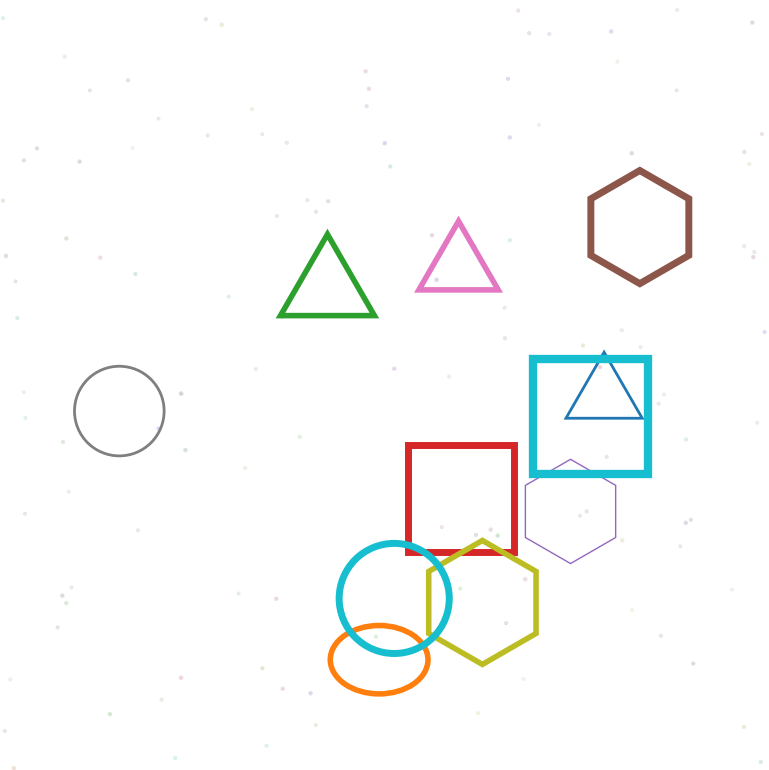[{"shape": "triangle", "thickness": 1, "radius": 0.29, "center": [0.785, 0.485]}, {"shape": "oval", "thickness": 2, "radius": 0.32, "center": [0.492, 0.143]}, {"shape": "triangle", "thickness": 2, "radius": 0.35, "center": [0.425, 0.625]}, {"shape": "square", "thickness": 2.5, "radius": 0.35, "center": [0.599, 0.353]}, {"shape": "hexagon", "thickness": 0.5, "radius": 0.34, "center": [0.741, 0.336]}, {"shape": "hexagon", "thickness": 2.5, "radius": 0.37, "center": [0.831, 0.705]}, {"shape": "triangle", "thickness": 2, "radius": 0.3, "center": [0.596, 0.653]}, {"shape": "circle", "thickness": 1, "radius": 0.29, "center": [0.155, 0.466]}, {"shape": "hexagon", "thickness": 2, "radius": 0.4, "center": [0.626, 0.218]}, {"shape": "circle", "thickness": 2.5, "radius": 0.36, "center": [0.512, 0.223]}, {"shape": "square", "thickness": 3, "radius": 0.37, "center": [0.767, 0.459]}]